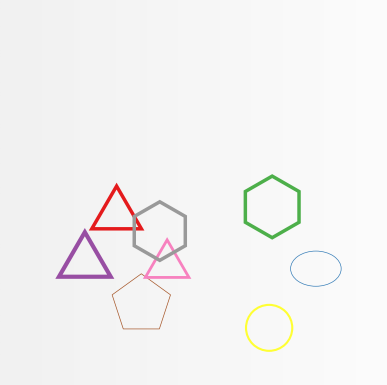[{"shape": "triangle", "thickness": 2.5, "radius": 0.37, "center": [0.301, 0.443]}, {"shape": "oval", "thickness": 0.5, "radius": 0.33, "center": [0.815, 0.302]}, {"shape": "hexagon", "thickness": 2.5, "radius": 0.4, "center": [0.702, 0.463]}, {"shape": "triangle", "thickness": 3, "radius": 0.39, "center": [0.219, 0.32]}, {"shape": "circle", "thickness": 1.5, "radius": 0.3, "center": [0.695, 0.148]}, {"shape": "pentagon", "thickness": 0.5, "radius": 0.4, "center": [0.365, 0.21]}, {"shape": "triangle", "thickness": 2, "radius": 0.33, "center": [0.431, 0.312]}, {"shape": "hexagon", "thickness": 2.5, "radius": 0.38, "center": [0.412, 0.4]}]